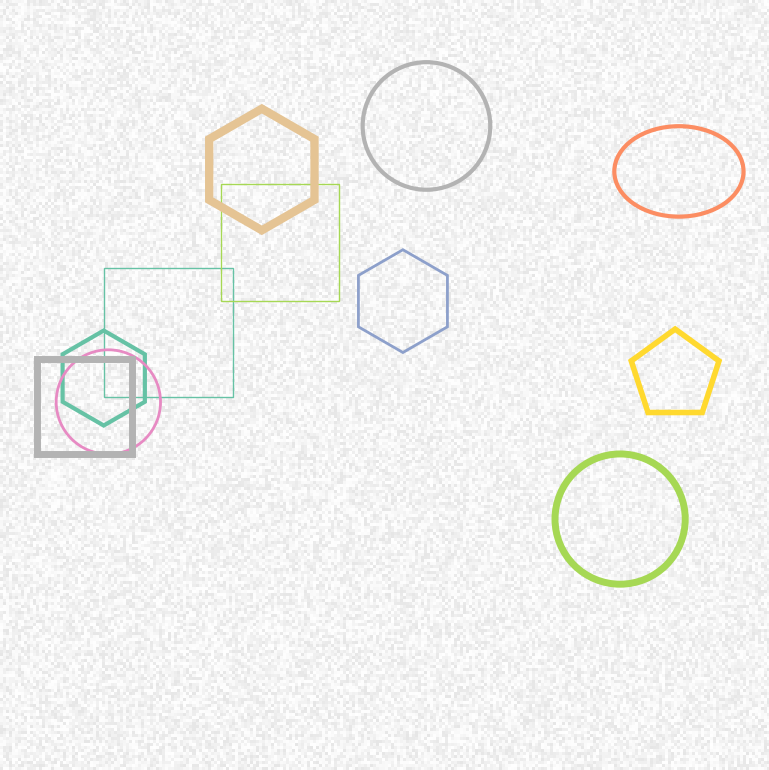[{"shape": "hexagon", "thickness": 1.5, "radius": 0.31, "center": [0.135, 0.509]}, {"shape": "square", "thickness": 0.5, "radius": 0.42, "center": [0.219, 0.568]}, {"shape": "oval", "thickness": 1.5, "radius": 0.42, "center": [0.882, 0.777]}, {"shape": "hexagon", "thickness": 1, "radius": 0.33, "center": [0.523, 0.609]}, {"shape": "circle", "thickness": 1, "radius": 0.34, "center": [0.141, 0.478]}, {"shape": "square", "thickness": 0.5, "radius": 0.38, "center": [0.364, 0.685]}, {"shape": "circle", "thickness": 2.5, "radius": 0.42, "center": [0.805, 0.326]}, {"shape": "pentagon", "thickness": 2, "radius": 0.3, "center": [0.877, 0.513]}, {"shape": "hexagon", "thickness": 3, "radius": 0.39, "center": [0.34, 0.78]}, {"shape": "square", "thickness": 2.5, "radius": 0.31, "center": [0.11, 0.472]}, {"shape": "circle", "thickness": 1.5, "radius": 0.41, "center": [0.554, 0.836]}]